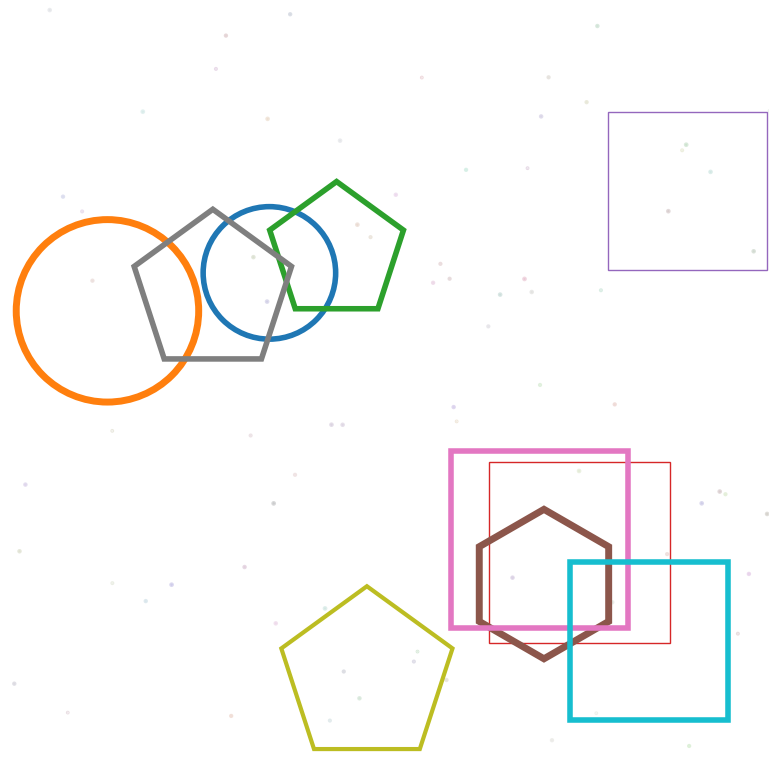[{"shape": "circle", "thickness": 2, "radius": 0.43, "center": [0.35, 0.646]}, {"shape": "circle", "thickness": 2.5, "radius": 0.59, "center": [0.14, 0.596]}, {"shape": "pentagon", "thickness": 2, "radius": 0.46, "center": [0.437, 0.673]}, {"shape": "square", "thickness": 0.5, "radius": 0.59, "center": [0.753, 0.283]}, {"shape": "square", "thickness": 0.5, "radius": 0.51, "center": [0.893, 0.752]}, {"shape": "hexagon", "thickness": 2.5, "radius": 0.49, "center": [0.706, 0.241]}, {"shape": "square", "thickness": 2, "radius": 0.58, "center": [0.701, 0.299]}, {"shape": "pentagon", "thickness": 2, "radius": 0.54, "center": [0.276, 0.621]}, {"shape": "pentagon", "thickness": 1.5, "radius": 0.58, "center": [0.476, 0.122]}, {"shape": "square", "thickness": 2, "radius": 0.51, "center": [0.843, 0.168]}]